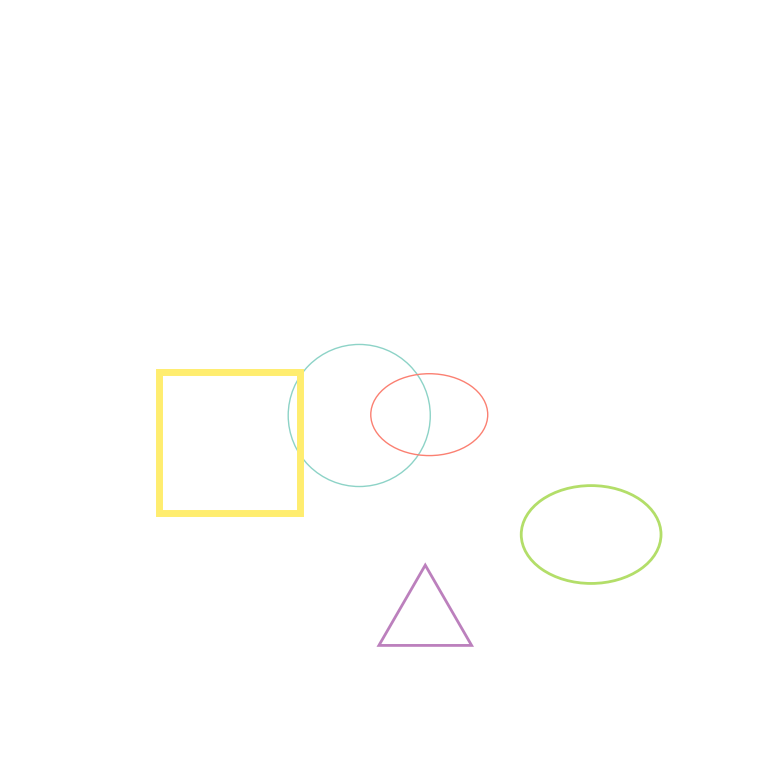[{"shape": "circle", "thickness": 0.5, "radius": 0.46, "center": [0.467, 0.46]}, {"shape": "oval", "thickness": 0.5, "radius": 0.38, "center": [0.557, 0.461]}, {"shape": "oval", "thickness": 1, "radius": 0.45, "center": [0.768, 0.306]}, {"shape": "triangle", "thickness": 1, "radius": 0.35, "center": [0.552, 0.197]}, {"shape": "square", "thickness": 2.5, "radius": 0.46, "center": [0.298, 0.425]}]